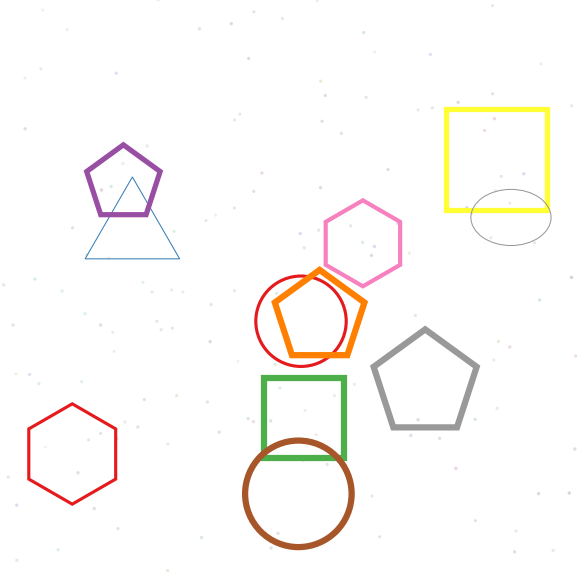[{"shape": "hexagon", "thickness": 1.5, "radius": 0.43, "center": [0.125, 0.213]}, {"shape": "circle", "thickness": 1.5, "radius": 0.39, "center": [0.521, 0.443]}, {"shape": "triangle", "thickness": 0.5, "radius": 0.47, "center": [0.229, 0.598]}, {"shape": "square", "thickness": 3, "radius": 0.35, "center": [0.526, 0.276]}, {"shape": "pentagon", "thickness": 2.5, "radius": 0.33, "center": [0.214, 0.681]}, {"shape": "pentagon", "thickness": 3, "radius": 0.41, "center": [0.553, 0.45]}, {"shape": "square", "thickness": 2.5, "radius": 0.44, "center": [0.86, 0.722]}, {"shape": "circle", "thickness": 3, "radius": 0.46, "center": [0.517, 0.144]}, {"shape": "hexagon", "thickness": 2, "radius": 0.37, "center": [0.628, 0.578]}, {"shape": "oval", "thickness": 0.5, "radius": 0.35, "center": [0.885, 0.623]}, {"shape": "pentagon", "thickness": 3, "radius": 0.47, "center": [0.736, 0.335]}]